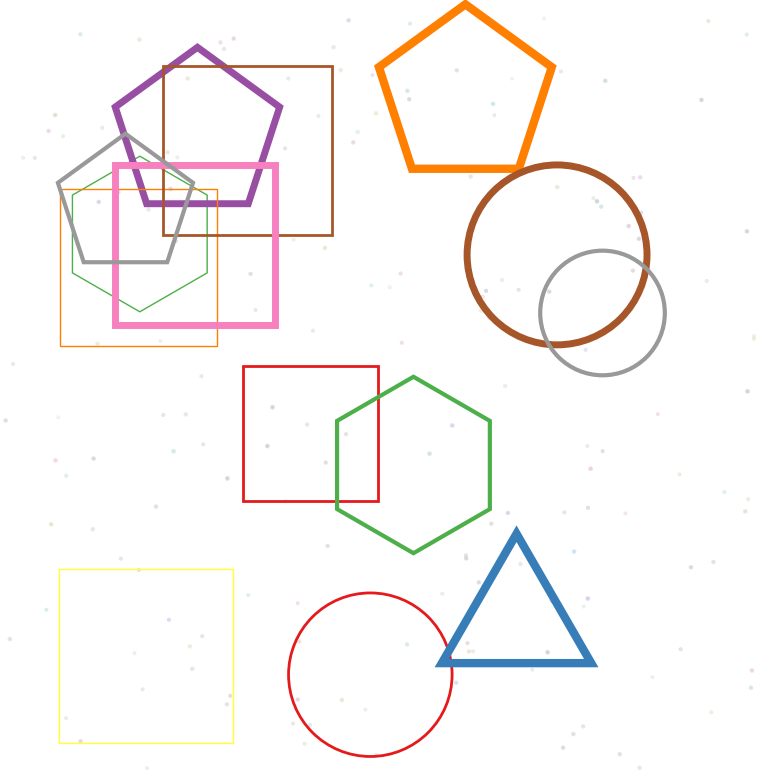[{"shape": "square", "thickness": 1, "radius": 0.44, "center": [0.403, 0.437]}, {"shape": "circle", "thickness": 1, "radius": 0.53, "center": [0.481, 0.124]}, {"shape": "triangle", "thickness": 3, "radius": 0.56, "center": [0.671, 0.195]}, {"shape": "hexagon", "thickness": 0.5, "radius": 0.51, "center": [0.182, 0.696]}, {"shape": "hexagon", "thickness": 1.5, "radius": 0.57, "center": [0.537, 0.396]}, {"shape": "pentagon", "thickness": 2.5, "radius": 0.56, "center": [0.256, 0.826]}, {"shape": "square", "thickness": 0.5, "radius": 0.51, "center": [0.18, 0.653]}, {"shape": "pentagon", "thickness": 3, "radius": 0.59, "center": [0.604, 0.876]}, {"shape": "square", "thickness": 0.5, "radius": 0.56, "center": [0.19, 0.148]}, {"shape": "circle", "thickness": 2.5, "radius": 0.58, "center": [0.723, 0.669]}, {"shape": "square", "thickness": 1, "radius": 0.55, "center": [0.322, 0.804]}, {"shape": "square", "thickness": 2.5, "radius": 0.52, "center": [0.254, 0.682]}, {"shape": "pentagon", "thickness": 1.5, "radius": 0.46, "center": [0.163, 0.734]}, {"shape": "circle", "thickness": 1.5, "radius": 0.4, "center": [0.782, 0.594]}]